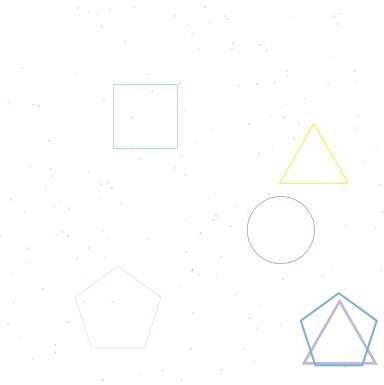[{"shape": "square", "thickness": 0.5, "radius": 0.41, "center": [0.377, 0.699]}, {"shape": "triangle", "thickness": 2, "radius": 0.54, "center": [0.882, 0.11]}, {"shape": "pentagon", "thickness": 1.5, "radius": 0.52, "center": [0.88, 0.135]}, {"shape": "pentagon", "thickness": 0.5, "radius": 0.59, "center": [0.306, 0.191]}, {"shape": "circle", "thickness": 0.5, "radius": 0.44, "center": [0.73, 0.402]}, {"shape": "triangle", "thickness": 1, "radius": 0.52, "center": [0.815, 0.576]}]